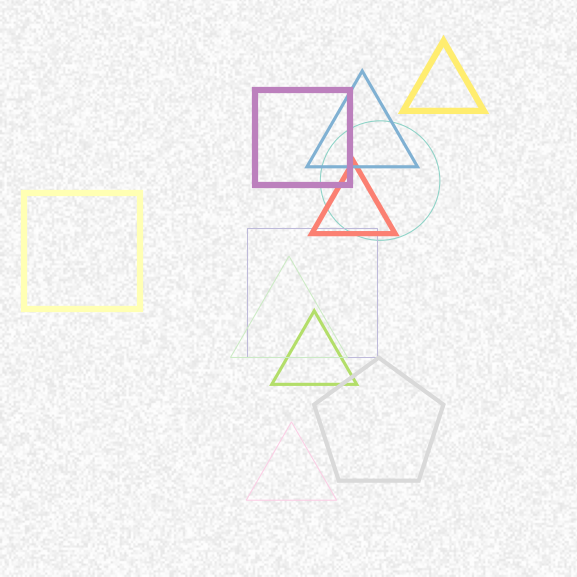[{"shape": "circle", "thickness": 0.5, "radius": 0.52, "center": [0.658, 0.686]}, {"shape": "square", "thickness": 3, "radius": 0.5, "center": [0.142, 0.565]}, {"shape": "square", "thickness": 0.5, "radius": 0.56, "center": [0.541, 0.493]}, {"shape": "triangle", "thickness": 2.5, "radius": 0.42, "center": [0.612, 0.636]}, {"shape": "triangle", "thickness": 1.5, "radius": 0.55, "center": [0.627, 0.766]}, {"shape": "triangle", "thickness": 1.5, "radius": 0.42, "center": [0.544, 0.376]}, {"shape": "triangle", "thickness": 0.5, "radius": 0.45, "center": [0.505, 0.178]}, {"shape": "pentagon", "thickness": 2, "radius": 0.59, "center": [0.656, 0.262]}, {"shape": "square", "thickness": 3, "radius": 0.41, "center": [0.523, 0.761]}, {"shape": "triangle", "thickness": 0.5, "radius": 0.59, "center": [0.5, 0.439]}, {"shape": "triangle", "thickness": 3, "radius": 0.4, "center": [0.768, 0.847]}]